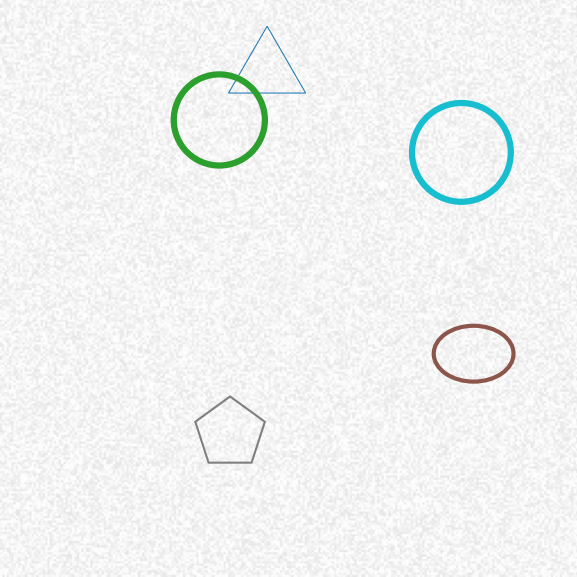[{"shape": "triangle", "thickness": 0.5, "radius": 0.39, "center": [0.463, 0.877]}, {"shape": "circle", "thickness": 3, "radius": 0.39, "center": [0.38, 0.791]}, {"shape": "oval", "thickness": 2, "radius": 0.35, "center": [0.82, 0.387]}, {"shape": "pentagon", "thickness": 1, "radius": 0.32, "center": [0.398, 0.249]}, {"shape": "circle", "thickness": 3, "radius": 0.43, "center": [0.799, 0.735]}]